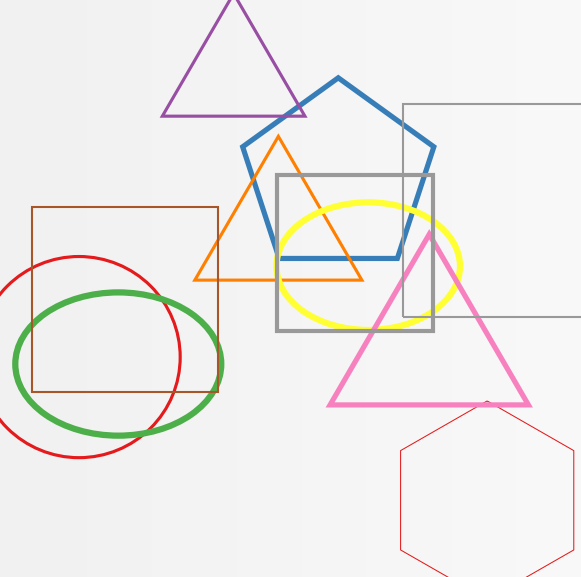[{"shape": "hexagon", "thickness": 0.5, "radius": 0.86, "center": [0.838, 0.133]}, {"shape": "circle", "thickness": 1.5, "radius": 0.87, "center": [0.136, 0.381]}, {"shape": "pentagon", "thickness": 2.5, "radius": 0.86, "center": [0.582, 0.691]}, {"shape": "oval", "thickness": 3, "radius": 0.89, "center": [0.203, 0.369]}, {"shape": "triangle", "thickness": 1.5, "radius": 0.71, "center": [0.402, 0.869]}, {"shape": "triangle", "thickness": 1.5, "radius": 0.83, "center": [0.479, 0.597]}, {"shape": "oval", "thickness": 3, "radius": 0.79, "center": [0.634, 0.538]}, {"shape": "square", "thickness": 1, "radius": 0.8, "center": [0.215, 0.481]}, {"shape": "triangle", "thickness": 2.5, "radius": 0.98, "center": [0.738, 0.396]}, {"shape": "square", "thickness": 1, "radius": 0.92, "center": [0.877, 0.634]}, {"shape": "square", "thickness": 2, "radius": 0.67, "center": [0.611, 0.561]}]